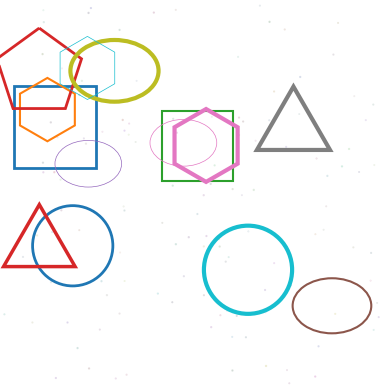[{"shape": "circle", "thickness": 2, "radius": 0.52, "center": [0.189, 0.362]}, {"shape": "square", "thickness": 2, "radius": 0.53, "center": [0.142, 0.669]}, {"shape": "hexagon", "thickness": 1.5, "radius": 0.41, "center": [0.123, 0.715]}, {"shape": "square", "thickness": 1.5, "radius": 0.46, "center": [0.512, 0.621]}, {"shape": "pentagon", "thickness": 2, "radius": 0.58, "center": [0.102, 0.812]}, {"shape": "triangle", "thickness": 2.5, "radius": 0.54, "center": [0.102, 0.361]}, {"shape": "oval", "thickness": 0.5, "radius": 0.43, "center": [0.229, 0.575]}, {"shape": "oval", "thickness": 1.5, "radius": 0.51, "center": [0.862, 0.206]}, {"shape": "oval", "thickness": 0.5, "radius": 0.43, "center": [0.476, 0.629]}, {"shape": "hexagon", "thickness": 3, "radius": 0.47, "center": [0.535, 0.622]}, {"shape": "triangle", "thickness": 3, "radius": 0.55, "center": [0.762, 0.665]}, {"shape": "oval", "thickness": 3, "radius": 0.57, "center": [0.297, 0.816]}, {"shape": "hexagon", "thickness": 0.5, "radius": 0.41, "center": [0.227, 0.823]}, {"shape": "circle", "thickness": 3, "radius": 0.57, "center": [0.644, 0.299]}]